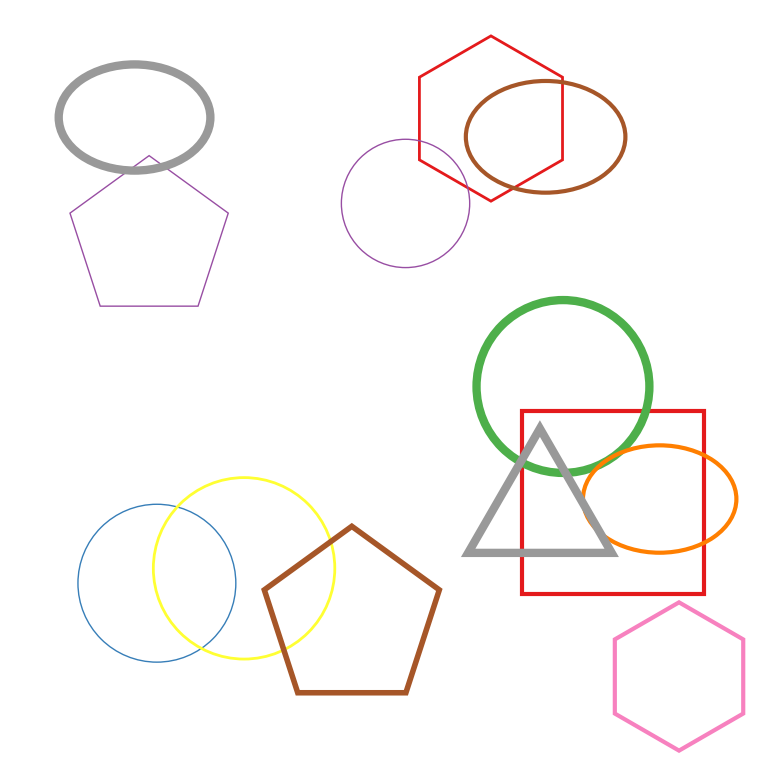[{"shape": "square", "thickness": 1.5, "radius": 0.59, "center": [0.796, 0.348]}, {"shape": "hexagon", "thickness": 1, "radius": 0.54, "center": [0.638, 0.846]}, {"shape": "circle", "thickness": 0.5, "radius": 0.51, "center": [0.204, 0.243]}, {"shape": "circle", "thickness": 3, "radius": 0.56, "center": [0.731, 0.498]}, {"shape": "pentagon", "thickness": 0.5, "radius": 0.54, "center": [0.194, 0.69]}, {"shape": "circle", "thickness": 0.5, "radius": 0.42, "center": [0.527, 0.736]}, {"shape": "oval", "thickness": 1.5, "radius": 0.5, "center": [0.857, 0.352]}, {"shape": "circle", "thickness": 1, "radius": 0.59, "center": [0.317, 0.262]}, {"shape": "pentagon", "thickness": 2, "radius": 0.6, "center": [0.457, 0.197]}, {"shape": "oval", "thickness": 1.5, "radius": 0.52, "center": [0.709, 0.822]}, {"shape": "hexagon", "thickness": 1.5, "radius": 0.48, "center": [0.882, 0.121]}, {"shape": "triangle", "thickness": 3, "radius": 0.54, "center": [0.701, 0.336]}, {"shape": "oval", "thickness": 3, "radius": 0.49, "center": [0.175, 0.847]}]